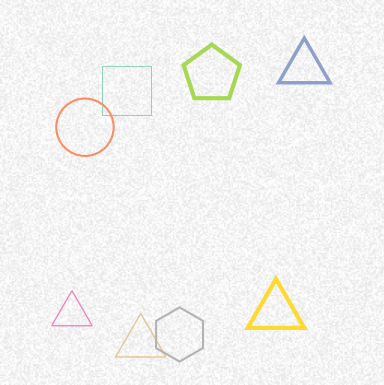[{"shape": "square", "thickness": 0.5, "radius": 0.32, "center": [0.328, 0.766]}, {"shape": "circle", "thickness": 1.5, "radius": 0.37, "center": [0.221, 0.67]}, {"shape": "triangle", "thickness": 2.5, "radius": 0.39, "center": [0.79, 0.824]}, {"shape": "triangle", "thickness": 1, "radius": 0.3, "center": [0.187, 0.184]}, {"shape": "pentagon", "thickness": 3, "radius": 0.38, "center": [0.55, 0.807]}, {"shape": "triangle", "thickness": 3, "radius": 0.42, "center": [0.717, 0.191]}, {"shape": "triangle", "thickness": 1, "radius": 0.38, "center": [0.366, 0.111]}, {"shape": "hexagon", "thickness": 1.5, "radius": 0.35, "center": [0.466, 0.131]}]